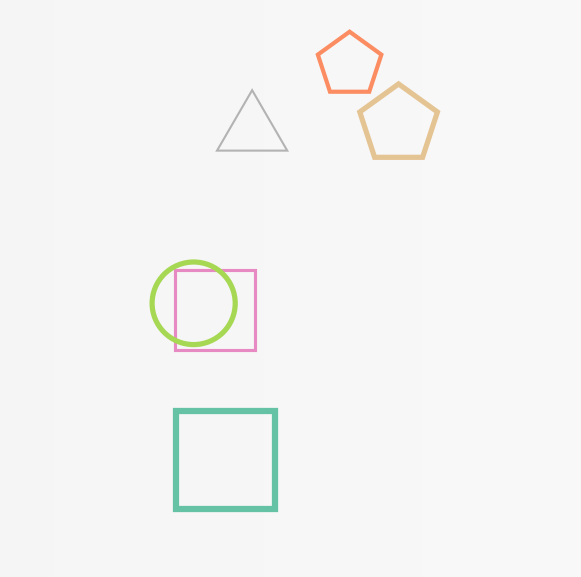[{"shape": "square", "thickness": 3, "radius": 0.42, "center": [0.388, 0.203]}, {"shape": "pentagon", "thickness": 2, "radius": 0.29, "center": [0.601, 0.887]}, {"shape": "square", "thickness": 1.5, "radius": 0.35, "center": [0.37, 0.462]}, {"shape": "circle", "thickness": 2.5, "radius": 0.36, "center": [0.333, 0.474]}, {"shape": "pentagon", "thickness": 2.5, "radius": 0.35, "center": [0.686, 0.784]}, {"shape": "triangle", "thickness": 1, "radius": 0.35, "center": [0.434, 0.773]}]